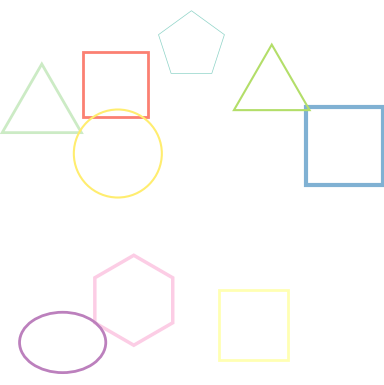[{"shape": "pentagon", "thickness": 0.5, "radius": 0.45, "center": [0.497, 0.882]}, {"shape": "square", "thickness": 2, "radius": 0.45, "center": [0.658, 0.156]}, {"shape": "square", "thickness": 2, "radius": 0.42, "center": [0.301, 0.78]}, {"shape": "square", "thickness": 3, "radius": 0.5, "center": [0.894, 0.62]}, {"shape": "triangle", "thickness": 1.5, "radius": 0.57, "center": [0.706, 0.771]}, {"shape": "hexagon", "thickness": 2.5, "radius": 0.58, "center": [0.348, 0.22]}, {"shape": "oval", "thickness": 2, "radius": 0.56, "center": [0.163, 0.111]}, {"shape": "triangle", "thickness": 2, "radius": 0.59, "center": [0.109, 0.715]}, {"shape": "circle", "thickness": 1.5, "radius": 0.57, "center": [0.306, 0.601]}]